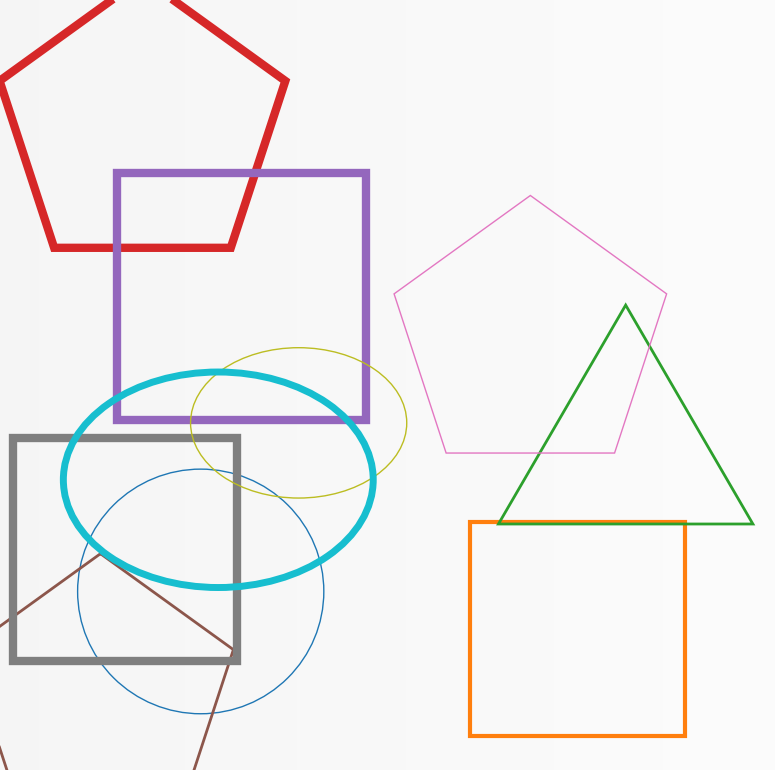[{"shape": "circle", "thickness": 0.5, "radius": 0.79, "center": [0.259, 0.232]}, {"shape": "square", "thickness": 1.5, "radius": 0.69, "center": [0.745, 0.183]}, {"shape": "triangle", "thickness": 1, "radius": 0.95, "center": [0.807, 0.414]}, {"shape": "pentagon", "thickness": 3, "radius": 0.97, "center": [0.184, 0.835]}, {"shape": "square", "thickness": 3, "radius": 0.8, "center": [0.312, 0.615]}, {"shape": "pentagon", "thickness": 1, "radius": 0.9, "center": [0.13, 0.101]}, {"shape": "pentagon", "thickness": 0.5, "radius": 0.92, "center": [0.684, 0.561]}, {"shape": "square", "thickness": 3, "radius": 0.72, "center": [0.161, 0.287]}, {"shape": "oval", "thickness": 0.5, "radius": 0.7, "center": [0.385, 0.451]}, {"shape": "oval", "thickness": 2.5, "radius": 1.0, "center": [0.282, 0.377]}]